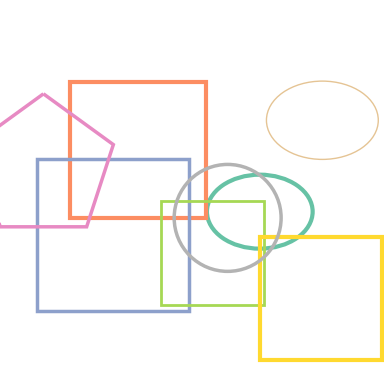[{"shape": "oval", "thickness": 3, "radius": 0.69, "center": [0.675, 0.45]}, {"shape": "square", "thickness": 3, "radius": 0.89, "center": [0.358, 0.61]}, {"shape": "square", "thickness": 2.5, "radius": 0.98, "center": [0.293, 0.39]}, {"shape": "pentagon", "thickness": 2.5, "radius": 0.95, "center": [0.113, 0.565]}, {"shape": "square", "thickness": 2, "radius": 0.67, "center": [0.552, 0.342]}, {"shape": "square", "thickness": 3, "radius": 0.8, "center": [0.834, 0.225]}, {"shape": "oval", "thickness": 1, "radius": 0.73, "center": [0.837, 0.688]}, {"shape": "circle", "thickness": 2.5, "radius": 0.69, "center": [0.591, 0.434]}]